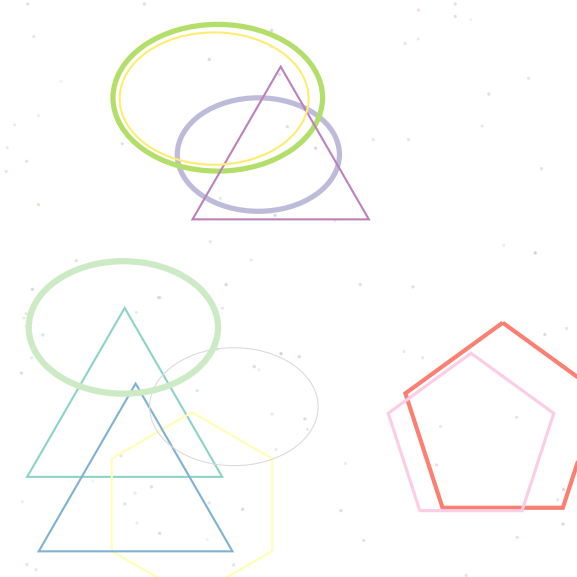[{"shape": "triangle", "thickness": 1, "radius": 0.97, "center": [0.216, 0.271]}, {"shape": "hexagon", "thickness": 1, "radius": 0.8, "center": [0.332, 0.125]}, {"shape": "oval", "thickness": 2.5, "radius": 0.7, "center": [0.447, 0.732]}, {"shape": "pentagon", "thickness": 2, "radius": 0.89, "center": [0.87, 0.263]}, {"shape": "triangle", "thickness": 1, "radius": 0.97, "center": [0.235, 0.141]}, {"shape": "oval", "thickness": 2.5, "radius": 0.91, "center": [0.377, 0.83]}, {"shape": "pentagon", "thickness": 1.5, "radius": 0.75, "center": [0.816, 0.237]}, {"shape": "oval", "thickness": 0.5, "radius": 0.73, "center": [0.405, 0.295]}, {"shape": "triangle", "thickness": 1, "radius": 0.88, "center": [0.486, 0.707]}, {"shape": "oval", "thickness": 3, "radius": 0.82, "center": [0.214, 0.432]}, {"shape": "oval", "thickness": 1, "radius": 0.82, "center": [0.371, 0.828]}]